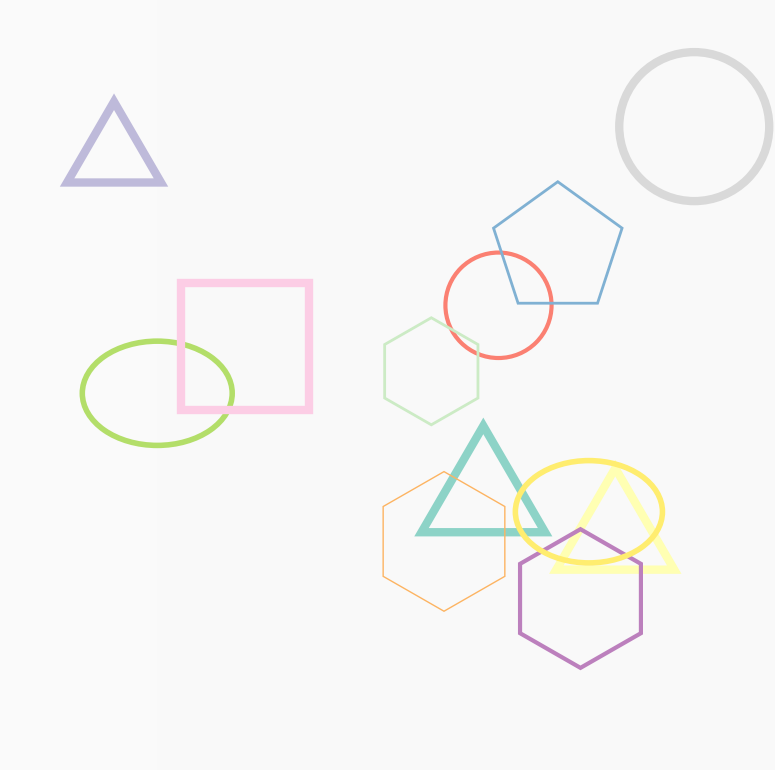[{"shape": "triangle", "thickness": 3, "radius": 0.46, "center": [0.624, 0.355]}, {"shape": "triangle", "thickness": 3, "radius": 0.44, "center": [0.794, 0.304]}, {"shape": "triangle", "thickness": 3, "radius": 0.35, "center": [0.147, 0.798]}, {"shape": "circle", "thickness": 1.5, "radius": 0.34, "center": [0.643, 0.604]}, {"shape": "pentagon", "thickness": 1, "radius": 0.44, "center": [0.72, 0.677]}, {"shape": "hexagon", "thickness": 0.5, "radius": 0.45, "center": [0.573, 0.297]}, {"shape": "oval", "thickness": 2, "radius": 0.48, "center": [0.203, 0.489]}, {"shape": "square", "thickness": 3, "radius": 0.41, "center": [0.316, 0.55]}, {"shape": "circle", "thickness": 3, "radius": 0.48, "center": [0.896, 0.836]}, {"shape": "hexagon", "thickness": 1.5, "radius": 0.45, "center": [0.749, 0.223]}, {"shape": "hexagon", "thickness": 1, "radius": 0.35, "center": [0.557, 0.518]}, {"shape": "oval", "thickness": 2, "radius": 0.47, "center": [0.76, 0.335]}]